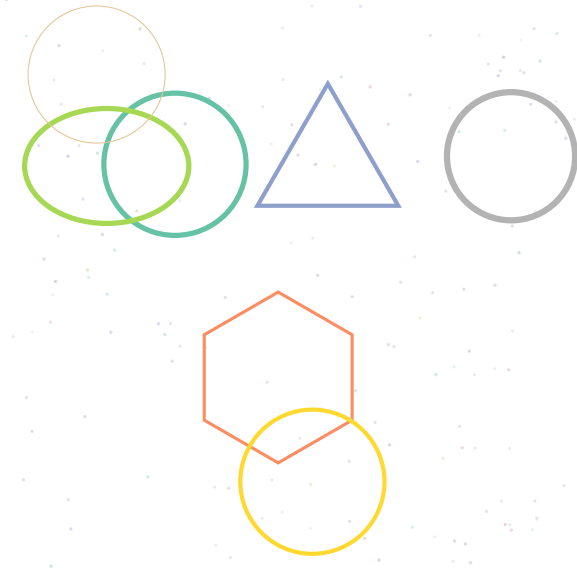[{"shape": "circle", "thickness": 2.5, "radius": 0.62, "center": [0.303, 0.715]}, {"shape": "hexagon", "thickness": 1.5, "radius": 0.74, "center": [0.482, 0.346]}, {"shape": "triangle", "thickness": 2, "radius": 0.7, "center": [0.568, 0.713]}, {"shape": "oval", "thickness": 2.5, "radius": 0.71, "center": [0.185, 0.712]}, {"shape": "circle", "thickness": 2, "radius": 0.62, "center": [0.541, 0.165]}, {"shape": "circle", "thickness": 0.5, "radius": 0.59, "center": [0.167, 0.87]}, {"shape": "circle", "thickness": 3, "radius": 0.55, "center": [0.885, 0.729]}]